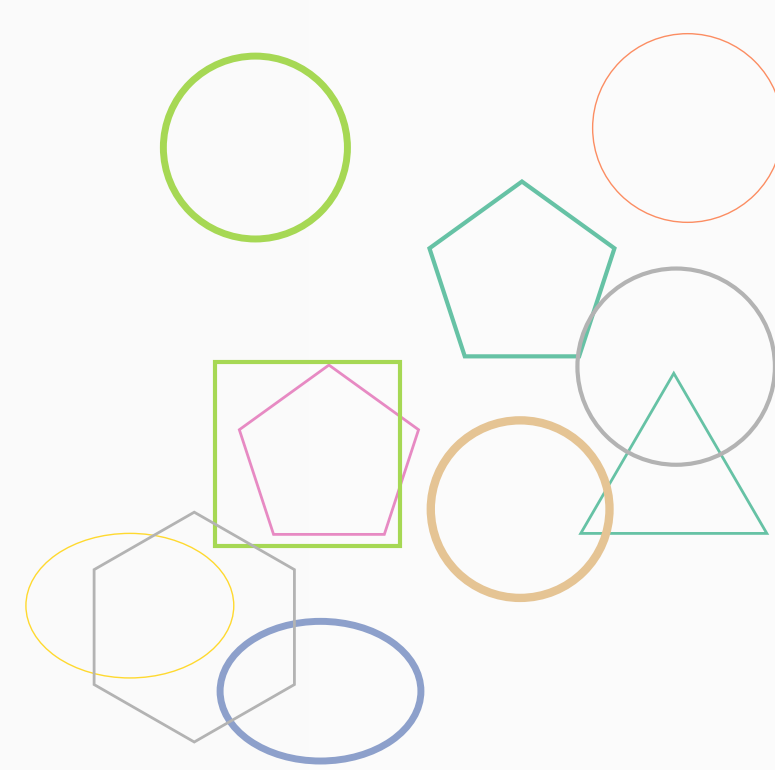[{"shape": "pentagon", "thickness": 1.5, "radius": 0.63, "center": [0.673, 0.639]}, {"shape": "triangle", "thickness": 1, "radius": 0.69, "center": [0.869, 0.377]}, {"shape": "circle", "thickness": 0.5, "radius": 0.61, "center": [0.887, 0.834]}, {"shape": "oval", "thickness": 2.5, "radius": 0.65, "center": [0.414, 0.102]}, {"shape": "pentagon", "thickness": 1, "radius": 0.61, "center": [0.424, 0.404]}, {"shape": "square", "thickness": 1.5, "radius": 0.6, "center": [0.396, 0.41]}, {"shape": "circle", "thickness": 2.5, "radius": 0.59, "center": [0.33, 0.808]}, {"shape": "oval", "thickness": 0.5, "radius": 0.67, "center": [0.168, 0.213]}, {"shape": "circle", "thickness": 3, "radius": 0.58, "center": [0.671, 0.339]}, {"shape": "hexagon", "thickness": 1, "radius": 0.75, "center": [0.251, 0.186]}, {"shape": "circle", "thickness": 1.5, "radius": 0.64, "center": [0.872, 0.524]}]